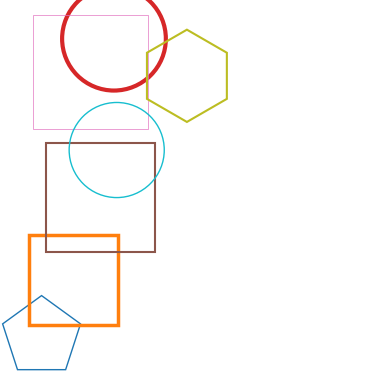[{"shape": "pentagon", "thickness": 1, "radius": 0.53, "center": [0.108, 0.126]}, {"shape": "square", "thickness": 2.5, "radius": 0.58, "center": [0.191, 0.272]}, {"shape": "circle", "thickness": 3, "radius": 0.67, "center": [0.296, 0.9]}, {"shape": "square", "thickness": 1.5, "radius": 0.71, "center": [0.261, 0.486]}, {"shape": "square", "thickness": 0.5, "radius": 0.74, "center": [0.235, 0.813]}, {"shape": "hexagon", "thickness": 1.5, "radius": 0.6, "center": [0.485, 0.803]}, {"shape": "circle", "thickness": 1, "radius": 0.62, "center": [0.303, 0.61]}]